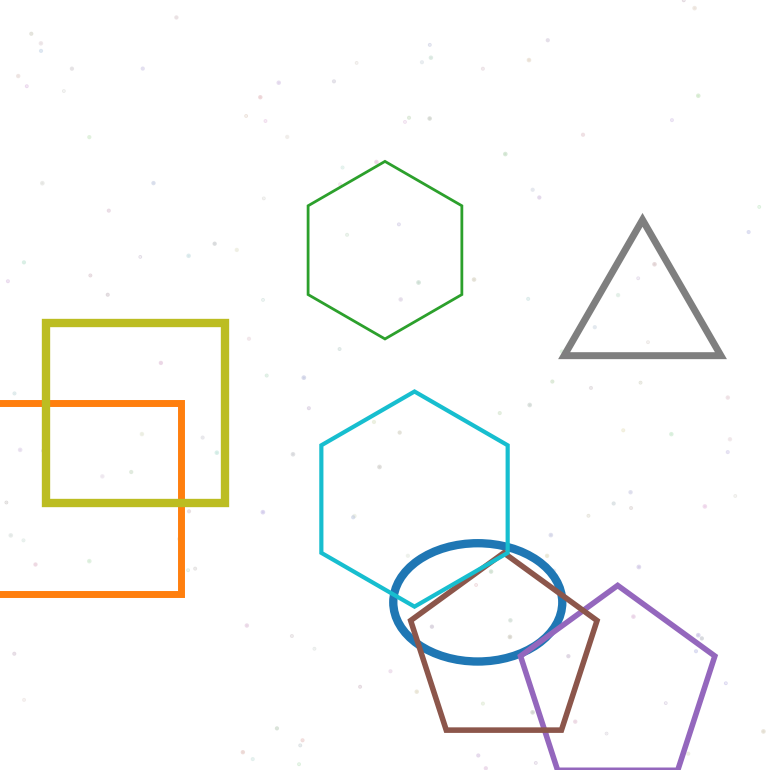[{"shape": "oval", "thickness": 3, "radius": 0.55, "center": [0.62, 0.218]}, {"shape": "square", "thickness": 2.5, "radius": 0.62, "center": [0.111, 0.353]}, {"shape": "hexagon", "thickness": 1, "radius": 0.58, "center": [0.5, 0.675]}, {"shape": "pentagon", "thickness": 2, "radius": 0.66, "center": [0.802, 0.107]}, {"shape": "pentagon", "thickness": 2, "radius": 0.64, "center": [0.654, 0.155]}, {"shape": "triangle", "thickness": 2.5, "radius": 0.59, "center": [0.834, 0.597]}, {"shape": "square", "thickness": 3, "radius": 0.58, "center": [0.176, 0.464]}, {"shape": "hexagon", "thickness": 1.5, "radius": 0.7, "center": [0.538, 0.352]}]